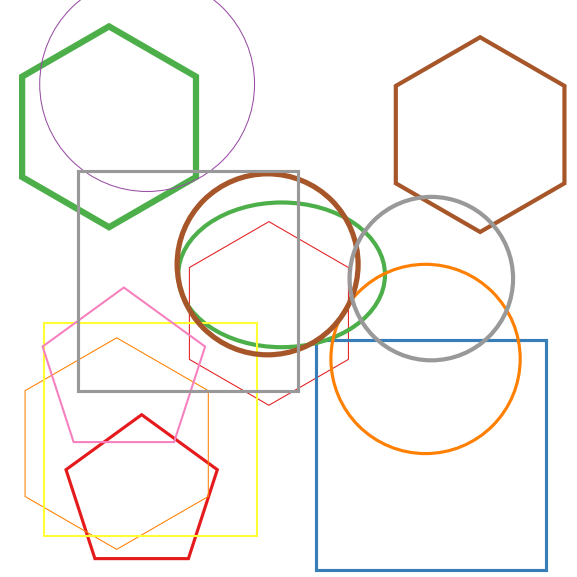[{"shape": "hexagon", "thickness": 0.5, "radius": 0.8, "center": [0.466, 0.456]}, {"shape": "pentagon", "thickness": 1.5, "radius": 0.69, "center": [0.245, 0.143]}, {"shape": "square", "thickness": 1.5, "radius": 1.0, "center": [0.746, 0.211]}, {"shape": "hexagon", "thickness": 3, "radius": 0.87, "center": [0.189, 0.78]}, {"shape": "oval", "thickness": 2, "radius": 0.89, "center": [0.488, 0.523]}, {"shape": "circle", "thickness": 0.5, "radius": 0.93, "center": [0.255, 0.854]}, {"shape": "hexagon", "thickness": 0.5, "radius": 0.92, "center": [0.202, 0.231]}, {"shape": "circle", "thickness": 1.5, "radius": 0.82, "center": [0.737, 0.378]}, {"shape": "square", "thickness": 1, "radius": 0.92, "center": [0.26, 0.255]}, {"shape": "circle", "thickness": 2.5, "radius": 0.78, "center": [0.463, 0.541]}, {"shape": "hexagon", "thickness": 2, "radius": 0.84, "center": [0.831, 0.766]}, {"shape": "pentagon", "thickness": 1, "radius": 0.74, "center": [0.214, 0.353]}, {"shape": "circle", "thickness": 2, "radius": 0.71, "center": [0.747, 0.517]}, {"shape": "square", "thickness": 1.5, "radius": 0.95, "center": [0.325, 0.513]}]